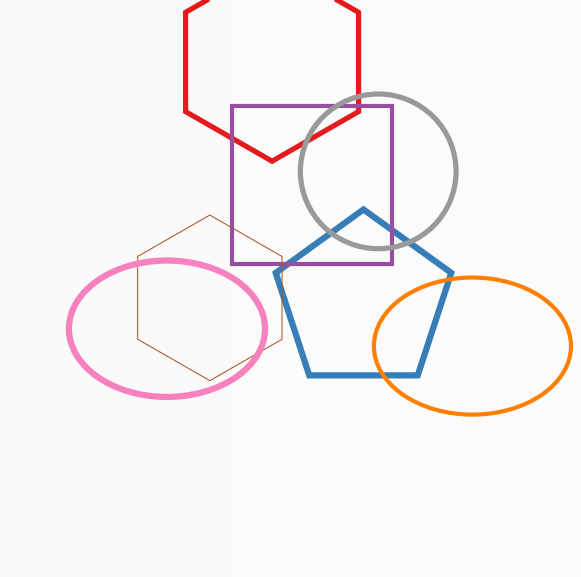[{"shape": "hexagon", "thickness": 2.5, "radius": 0.86, "center": [0.468, 0.892]}, {"shape": "pentagon", "thickness": 3, "radius": 0.79, "center": [0.625, 0.478]}, {"shape": "square", "thickness": 2, "radius": 0.69, "center": [0.537, 0.679]}, {"shape": "oval", "thickness": 2, "radius": 0.85, "center": [0.813, 0.4]}, {"shape": "hexagon", "thickness": 0.5, "radius": 0.72, "center": [0.361, 0.483]}, {"shape": "oval", "thickness": 3, "radius": 0.84, "center": [0.287, 0.43]}, {"shape": "circle", "thickness": 2.5, "radius": 0.67, "center": [0.651, 0.702]}]